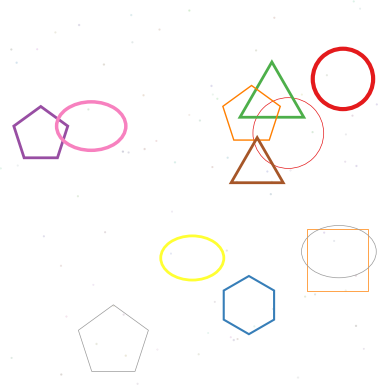[{"shape": "circle", "thickness": 3, "radius": 0.39, "center": [0.891, 0.795]}, {"shape": "circle", "thickness": 0.5, "radius": 0.46, "center": [0.749, 0.654]}, {"shape": "hexagon", "thickness": 1.5, "radius": 0.38, "center": [0.647, 0.208]}, {"shape": "triangle", "thickness": 2, "radius": 0.48, "center": [0.706, 0.743]}, {"shape": "pentagon", "thickness": 2, "radius": 0.37, "center": [0.106, 0.65]}, {"shape": "square", "thickness": 0.5, "radius": 0.4, "center": [0.876, 0.325]}, {"shape": "pentagon", "thickness": 1, "radius": 0.39, "center": [0.653, 0.7]}, {"shape": "oval", "thickness": 2, "radius": 0.41, "center": [0.499, 0.33]}, {"shape": "triangle", "thickness": 2, "radius": 0.39, "center": [0.668, 0.564]}, {"shape": "oval", "thickness": 2.5, "radius": 0.45, "center": [0.237, 0.673]}, {"shape": "pentagon", "thickness": 0.5, "radius": 0.48, "center": [0.295, 0.113]}, {"shape": "oval", "thickness": 0.5, "radius": 0.49, "center": [0.88, 0.346]}]